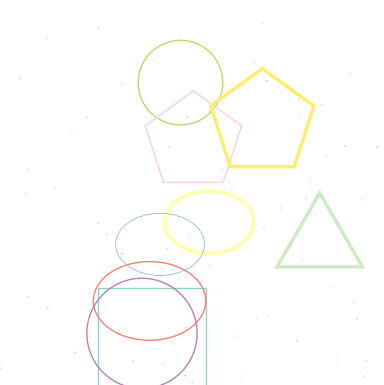[{"shape": "square", "thickness": 1, "radius": 0.71, "center": [0.395, 0.112]}, {"shape": "oval", "thickness": 3, "radius": 0.58, "center": [0.543, 0.423]}, {"shape": "oval", "thickness": 1, "radius": 0.73, "center": [0.388, 0.218]}, {"shape": "oval", "thickness": 0.5, "radius": 0.58, "center": [0.416, 0.365]}, {"shape": "circle", "thickness": 1, "radius": 0.55, "center": [0.469, 0.785]}, {"shape": "pentagon", "thickness": 1, "radius": 0.66, "center": [0.502, 0.632]}, {"shape": "circle", "thickness": 1, "radius": 0.72, "center": [0.369, 0.134]}, {"shape": "triangle", "thickness": 2.5, "radius": 0.64, "center": [0.83, 0.371]}, {"shape": "pentagon", "thickness": 2.5, "radius": 0.71, "center": [0.681, 0.681]}]